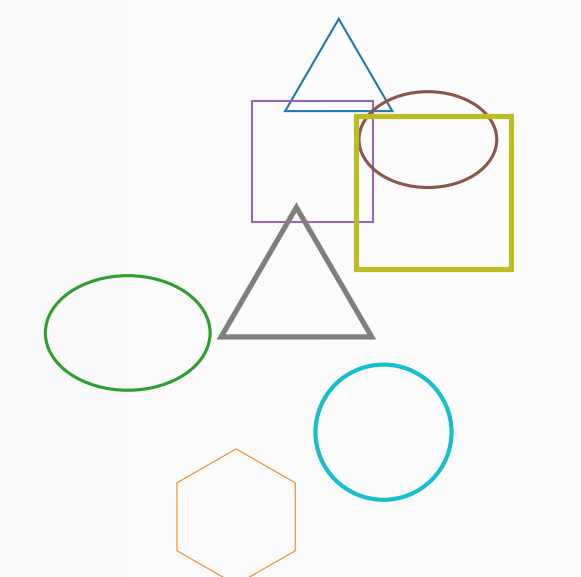[{"shape": "triangle", "thickness": 1, "radius": 0.53, "center": [0.583, 0.86]}, {"shape": "hexagon", "thickness": 0.5, "radius": 0.59, "center": [0.406, 0.104]}, {"shape": "oval", "thickness": 1.5, "radius": 0.71, "center": [0.22, 0.423]}, {"shape": "square", "thickness": 1, "radius": 0.52, "center": [0.537, 0.719]}, {"shape": "oval", "thickness": 1.5, "radius": 0.59, "center": [0.736, 0.757]}, {"shape": "triangle", "thickness": 2.5, "radius": 0.75, "center": [0.51, 0.491]}, {"shape": "square", "thickness": 2.5, "radius": 0.67, "center": [0.746, 0.666]}, {"shape": "circle", "thickness": 2, "radius": 0.59, "center": [0.66, 0.251]}]